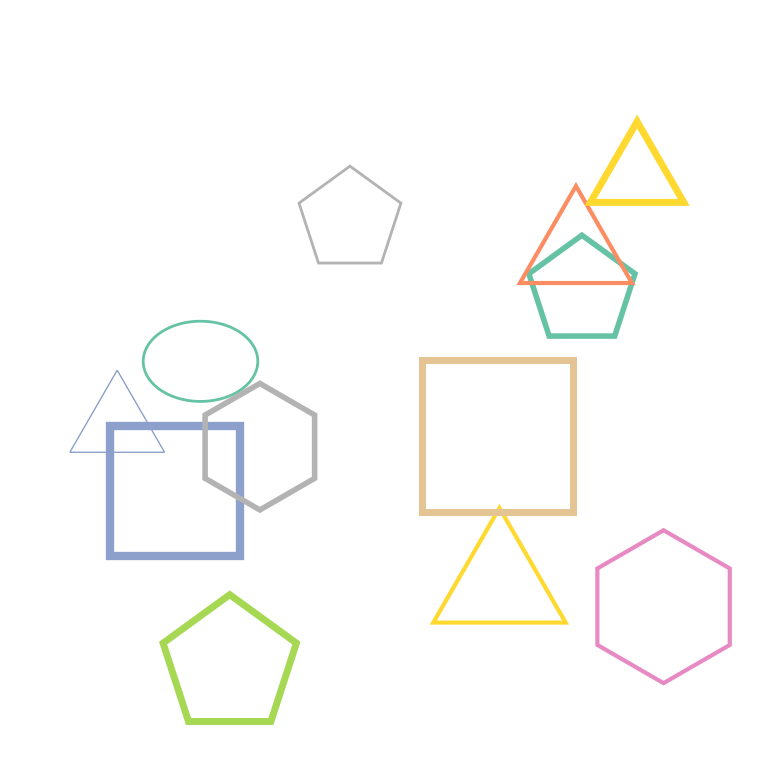[{"shape": "oval", "thickness": 1, "radius": 0.37, "center": [0.26, 0.531]}, {"shape": "pentagon", "thickness": 2, "radius": 0.36, "center": [0.756, 0.622]}, {"shape": "triangle", "thickness": 1.5, "radius": 0.42, "center": [0.748, 0.674]}, {"shape": "square", "thickness": 3, "radius": 0.42, "center": [0.227, 0.362]}, {"shape": "triangle", "thickness": 0.5, "radius": 0.36, "center": [0.152, 0.448]}, {"shape": "hexagon", "thickness": 1.5, "radius": 0.5, "center": [0.862, 0.212]}, {"shape": "pentagon", "thickness": 2.5, "radius": 0.46, "center": [0.298, 0.137]}, {"shape": "triangle", "thickness": 1.5, "radius": 0.5, "center": [0.649, 0.241]}, {"shape": "triangle", "thickness": 2.5, "radius": 0.35, "center": [0.827, 0.772]}, {"shape": "square", "thickness": 2.5, "radius": 0.49, "center": [0.646, 0.434]}, {"shape": "pentagon", "thickness": 1, "radius": 0.35, "center": [0.455, 0.715]}, {"shape": "hexagon", "thickness": 2, "radius": 0.41, "center": [0.337, 0.42]}]